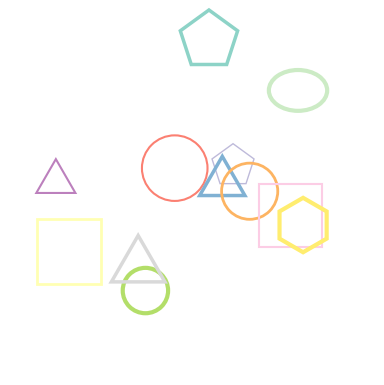[{"shape": "pentagon", "thickness": 2.5, "radius": 0.39, "center": [0.543, 0.896]}, {"shape": "square", "thickness": 2, "radius": 0.42, "center": [0.179, 0.347]}, {"shape": "pentagon", "thickness": 1, "radius": 0.29, "center": [0.605, 0.569]}, {"shape": "circle", "thickness": 1.5, "radius": 0.43, "center": [0.454, 0.563]}, {"shape": "triangle", "thickness": 2.5, "radius": 0.34, "center": [0.577, 0.526]}, {"shape": "circle", "thickness": 2, "radius": 0.36, "center": [0.649, 0.503]}, {"shape": "circle", "thickness": 3, "radius": 0.29, "center": [0.378, 0.245]}, {"shape": "square", "thickness": 1.5, "radius": 0.41, "center": [0.754, 0.44]}, {"shape": "triangle", "thickness": 2.5, "radius": 0.4, "center": [0.359, 0.308]}, {"shape": "triangle", "thickness": 1.5, "radius": 0.29, "center": [0.145, 0.528]}, {"shape": "oval", "thickness": 3, "radius": 0.38, "center": [0.774, 0.765]}, {"shape": "hexagon", "thickness": 3, "radius": 0.35, "center": [0.787, 0.415]}]